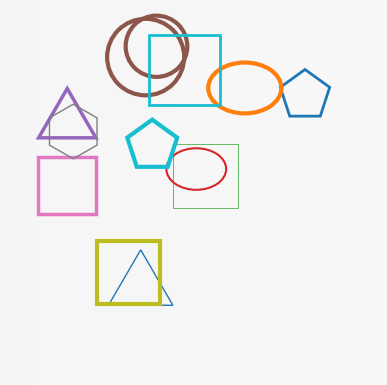[{"shape": "triangle", "thickness": 1, "radius": 0.48, "center": [0.363, 0.255]}, {"shape": "pentagon", "thickness": 2, "radius": 0.34, "center": [0.787, 0.753]}, {"shape": "oval", "thickness": 3, "radius": 0.47, "center": [0.632, 0.772]}, {"shape": "square", "thickness": 0.5, "radius": 0.42, "center": [0.531, 0.542]}, {"shape": "oval", "thickness": 1.5, "radius": 0.39, "center": [0.507, 0.561]}, {"shape": "triangle", "thickness": 2.5, "radius": 0.43, "center": [0.173, 0.685]}, {"shape": "circle", "thickness": 3, "radius": 0.4, "center": [0.404, 0.88]}, {"shape": "circle", "thickness": 3, "radius": 0.5, "center": [0.376, 0.852]}, {"shape": "square", "thickness": 2.5, "radius": 0.37, "center": [0.172, 0.519]}, {"shape": "hexagon", "thickness": 1, "radius": 0.35, "center": [0.189, 0.658]}, {"shape": "square", "thickness": 3, "radius": 0.41, "center": [0.332, 0.292]}, {"shape": "square", "thickness": 2, "radius": 0.46, "center": [0.476, 0.819]}, {"shape": "pentagon", "thickness": 3, "radius": 0.34, "center": [0.393, 0.622]}]